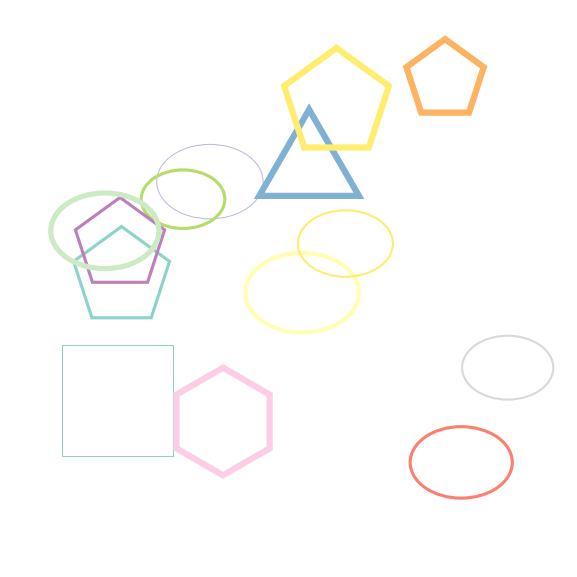[{"shape": "square", "thickness": 0.5, "radius": 0.48, "center": [0.203, 0.305]}, {"shape": "pentagon", "thickness": 1.5, "radius": 0.44, "center": [0.21, 0.519]}, {"shape": "oval", "thickness": 2, "radius": 0.49, "center": [0.523, 0.492]}, {"shape": "oval", "thickness": 0.5, "radius": 0.46, "center": [0.364, 0.685]}, {"shape": "oval", "thickness": 1.5, "radius": 0.44, "center": [0.799, 0.198]}, {"shape": "triangle", "thickness": 3, "radius": 0.5, "center": [0.535, 0.71]}, {"shape": "pentagon", "thickness": 3, "radius": 0.35, "center": [0.771, 0.861]}, {"shape": "oval", "thickness": 1.5, "radius": 0.36, "center": [0.317, 0.654]}, {"shape": "hexagon", "thickness": 3, "radius": 0.47, "center": [0.386, 0.269]}, {"shape": "oval", "thickness": 1, "radius": 0.39, "center": [0.879, 0.362]}, {"shape": "pentagon", "thickness": 1.5, "radius": 0.41, "center": [0.208, 0.576]}, {"shape": "oval", "thickness": 2.5, "radius": 0.47, "center": [0.182, 0.599]}, {"shape": "pentagon", "thickness": 3, "radius": 0.48, "center": [0.583, 0.821]}, {"shape": "oval", "thickness": 1, "radius": 0.41, "center": [0.598, 0.577]}]